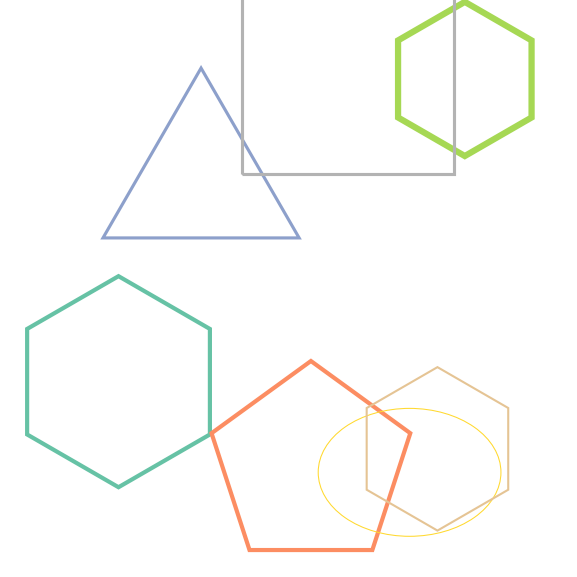[{"shape": "hexagon", "thickness": 2, "radius": 0.91, "center": [0.205, 0.338]}, {"shape": "pentagon", "thickness": 2, "radius": 0.9, "center": [0.538, 0.193]}, {"shape": "triangle", "thickness": 1.5, "radius": 0.98, "center": [0.348, 0.685]}, {"shape": "hexagon", "thickness": 3, "radius": 0.67, "center": [0.805, 0.862]}, {"shape": "oval", "thickness": 0.5, "radius": 0.79, "center": [0.709, 0.181]}, {"shape": "hexagon", "thickness": 1, "radius": 0.71, "center": [0.758, 0.222]}, {"shape": "square", "thickness": 1.5, "radius": 0.92, "center": [0.603, 0.882]}]